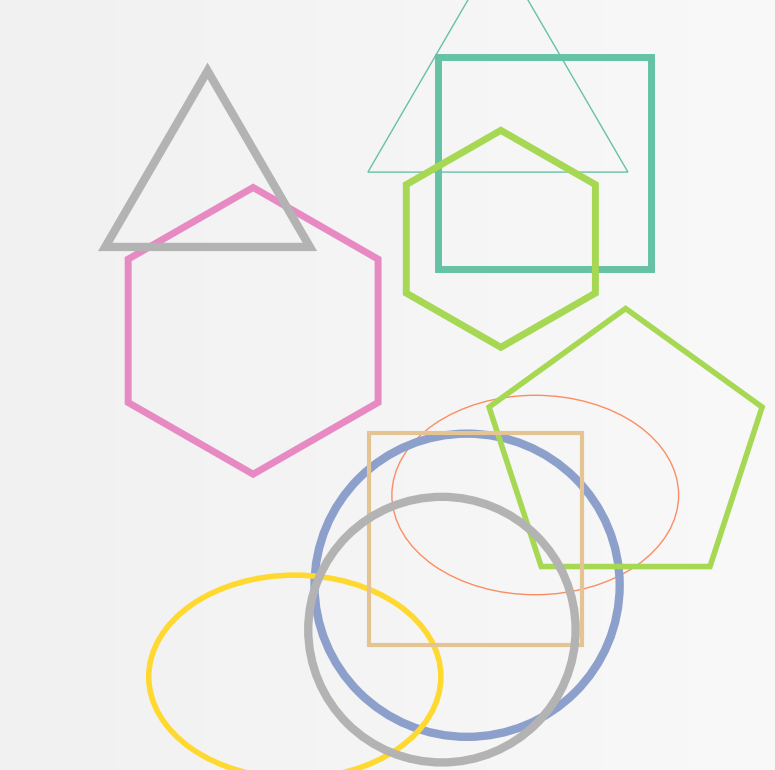[{"shape": "square", "thickness": 2.5, "radius": 0.69, "center": [0.703, 0.789]}, {"shape": "triangle", "thickness": 0.5, "radius": 0.97, "center": [0.642, 0.873]}, {"shape": "oval", "thickness": 0.5, "radius": 0.92, "center": [0.691, 0.357]}, {"shape": "circle", "thickness": 3, "radius": 0.98, "center": [0.603, 0.24]}, {"shape": "hexagon", "thickness": 2.5, "radius": 0.93, "center": [0.327, 0.57]}, {"shape": "pentagon", "thickness": 2, "radius": 0.93, "center": [0.807, 0.414]}, {"shape": "hexagon", "thickness": 2.5, "radius": 0.7, "center": [0.646, 0.69]}, {"shape": "oval", "thickness": 2, "radius": 0.94, "center": [0.38, 0.121]}, {"shape": "square", "thickness": 1.5, "radius": 0.69, "center": [0.613, 0.3]}, {"shape": "triangle", "thickness": 3, "radius": 0.76, "center": [0.268, 0.756]}, {"shape": "circle", "thickness": 3, "radius": 0.86, "center": [0.57, 0.182]}]